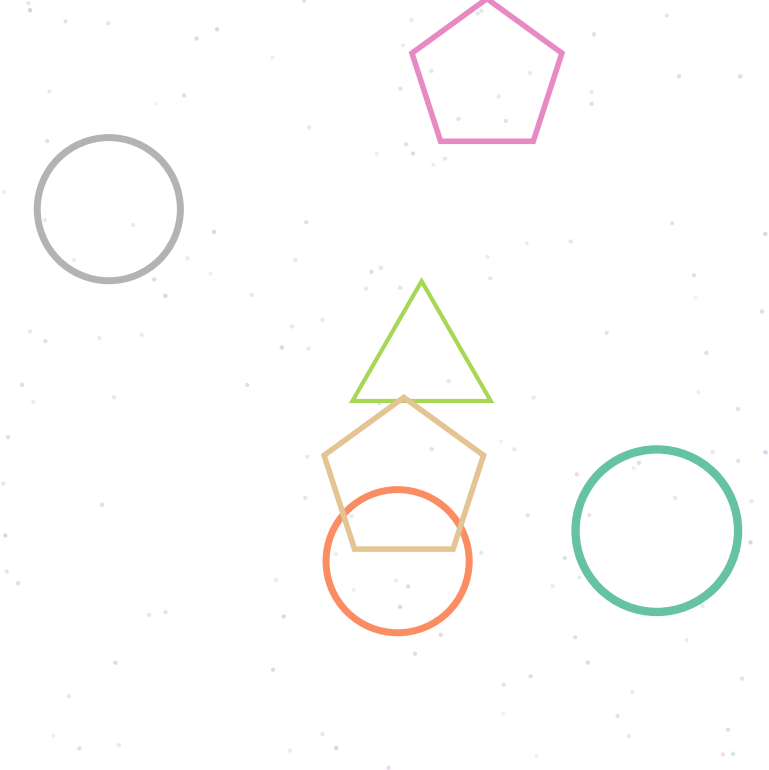[{"shape": "circle", "thickness": 3, "radius": 0.53, "center": [0.853, 0.311]}, {"shape": "circle", "thickness": 2.5, "radius": 0.46, "center": [0.516, 0.271]}, {"shape": "pentagon", "thickness": 2, "radius": 0.51, "center": [0.632, 0.899]}, {"shape": "triangle", "thickness": 1.5, "radius": 0.52, "center": [0.548, 0.531]}, {"shape": "pentagon", "thickness": 2, "radius": 0.54, "center": [0.524, 0.375]}, {"shape": "circle", "thickness": 2.5, "radius": 0.46, "center": [0.141, 0.728]}]